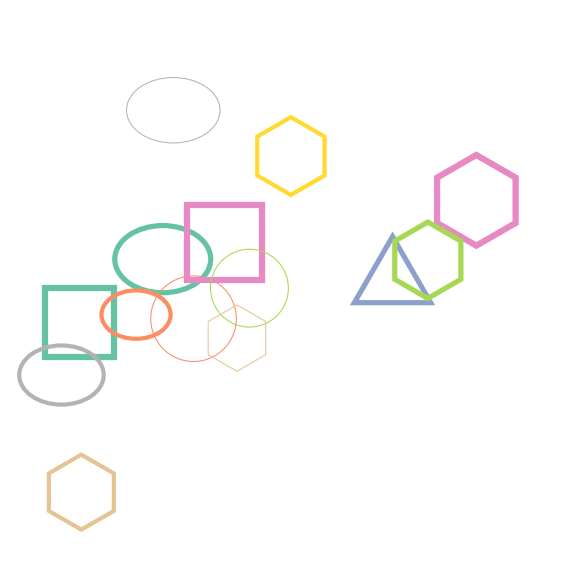[{"shape": "oval", "thickness": 2.5, "radius": 0.42, "center": [0.282, 0.55]}, {"shape": "square", "thickness": 3, "radius": 0.3, "center": [0.137, 0.441]}, {"shape": "circle", "thickness": 0.5, "radius": 0.37, "center": [0.335, 0.447]}, {"shape": "oval", "thickness": 2, "radius": 0.3, "center": [0.236, 0.454]}, {"shape": "triangle", "thickness": 2.5, "radius": 0.38, "center": [0.68, 0.513]}, {"shape": "square", "thickness": 3, "radius": 0.32, "center": [0.389, 0.579]}, {"shape": "hexagon", "thickness": 3, "radius": 0.39, "center": [0.825, 0.652]}, {"shape": "hexagon", "thickness": 2.5, "radius": 0.33, "center": [0.741, 0.549]}, {"shape": "circle", "thickness": 0.5, "radius": 0.34, "center": [0.432, 0.5]}, {"shape": "hexagon", "thickness": 2, "radius": 0.34, "center": [0.504, 0.729]}, {"shape": "hexagon", "thickness": 0.5, "radius": 0.29, "center": [0.41, 0.414]}, {"shape": "hexagon", "thickness": 2, "radius": 0.32, "center": [0.141, 0.147]}, {"shape": "oval", "thickness": 0.5, "radius": 0.4, "center": [0.3, 0.808]}, {"shape": "oval", "thickness": 2, "radius": 0.37, "center": [0.106, 0.35]}]